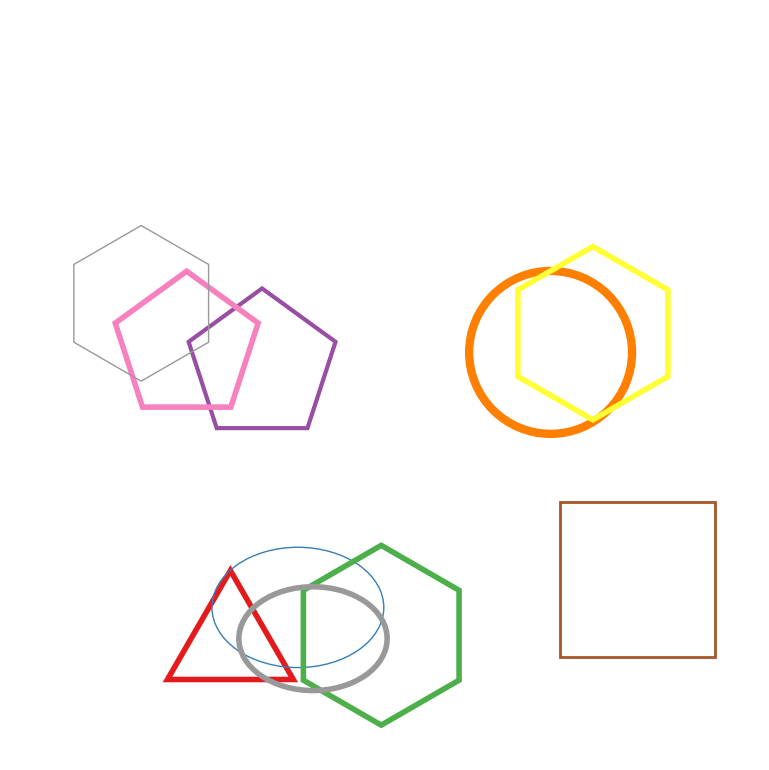[{"shape": "triangle", "thickness": 2, "radius": 0.47, "center": [0.299, 0.165]}, {"shape": "oval", "thickness": 0.5, "radius": 0.56, "center": [0.387, 0.211]}, {"shape": "hexagon", "thickness": 2, "radius": 0.58, "center": [0.495, 0.175]}, {"shape": "pentagon", "thickness": 1.5, "radius": 0.5, "center": [0.34, 0.525]}, {"shape": "circle", "thickness": 3, "radius": 0.53, "center": [0.715, 0.542]}, {"shape": "hexagon", "thickness": 2, "radius": 0.56, "center": [0.77, 0.567]}, {"shape": "square", "thickness": 1, "radius": 0.5, "center": [0.828, 0.247]}, {"shape": "pentagon", "thickness": 2, "radius": 0.49, "center": [0.242, 0.55]}, {"shape": "hexagon", "thickness": 0.5, "radius": 0.51, "center": [0.183, 0.606]}, {"shape": "oval", "thickness": 2, "radius": 0.48, "center": [0.406, 0.171]}]